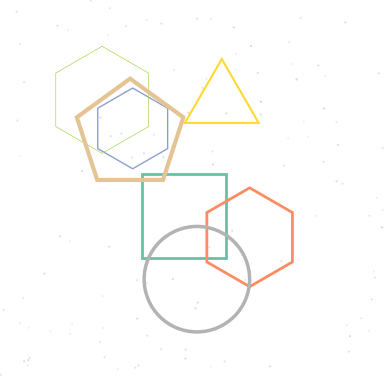[{"shape": "square", "thickness": 2, "radius": 0.55, "center": [0.478, 0.438]}, {"shape": "hexagon", "thickness": 2, "radius": 0.64, "center": [0.648, 0.384]}, {"shape": "hexagon", "thickness": 1, "radius": 0.52, "center": [0.345, 0.666]}, {"shape": "hexagon", "thickness": 0.5, "radius": 0.7, "center": [0.265, 0.741]}, {"shape": "triangle", "thickness": 1.5, "radius": 0.55, "center": [0.576, 0.736]}, {"shape": "pentagon", "thickness": 3, "radius": 0.73, "center": [0.338, 0.65]}, {"shape": "circle", "thickness": 2.5, "radius": 0.68, "center": [0.511, 0.275]}]